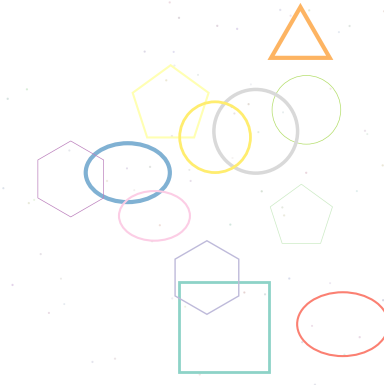[{"shape": "square", "thickness": 2, "radius": 0.59, "center": [0.581, 0.151]}, {"shape": "pentagon", "thickness": 1.5, "radius": 0.52, "center": [0.443, 0.727]}, {"shape": "hexagon", "thickness": 1, "radius": 0.48, "center": [0.537, 0.279]}, {"shape": "oval", "thickness": 1.5, "radius": 0.59, "center": [0.89, 0.158]}, {"shape": "oval", "thickness": 3, "radius": 0.55, "center": [0.332, 0.552]}, {"shape": "triangle", "thickness": 3, "radius": 0.44, "center": [0.78, 0.894]}, {"shape": "circle", "thickness": 0.5, "radius": 0.45, "center": [0.796, 0.715]}, {"shape": "oval", "thickness": 1.5, "radius": 0.46, "center": [0.401, 0.439]}, {"shape": "circle", "thickness": 2.5, "radius": 0.54, "center": [0.664, 0.659]}, {"shape": "hexagon", "thickness": 0.5, "radius": 0.49, "center": [0.184, 0.535]}, {"shape": "pentagon", "thickness": 0.5, "radius": 0.42, "center": [0.783, 0.437]}, {"shape": "circle", "thickness": 2, "radius": 0.46, "center": [0.559, 0.644]}]